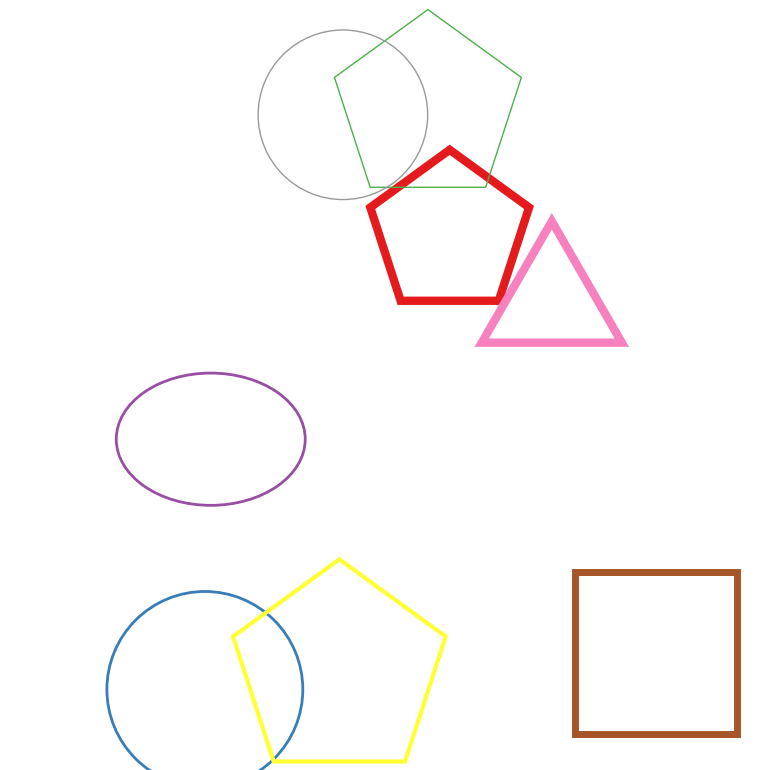[{"shape": "pentagon", "thickness": 3, "radius": 0.54, "center": [0.584, 0.697]}, {"shape": "circle", "thickness": 1, "radius": 0.64, "center": [0.266, 0.105]}, {"shape": "pentagon", "thickness": 0.5, "radius": 0.64, "center": [0.556, 0.86]}, {"shape": "oval", "thickness": 1, "radius": 0.61, "center": [0.274, 0.43]}, {"shape": "pentagon", "thickness": 1.5, "radius": 0.73, "center": [0.441, 0.128]}, {"shape": "square", "thickness": 2.5, "radius": 0.53, "center": [0.852, 0.152]}, {"shape": "triangle", "thickness": 3, "radius": 0.53, "center": [0.717, 0.608]}, {"shape": "circle", "thickness": 0.5, "radius": 0.55, "center": [0.445, 0.851]}]